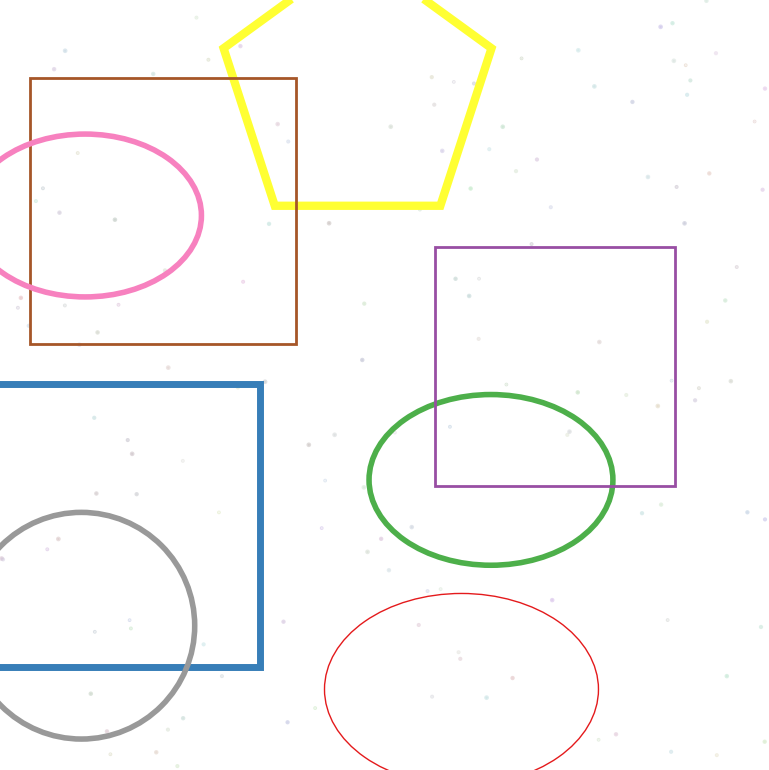[{"shape": "oval", "thickness": 0.5, "radius": 0.89, "center": [0.599, 0.105]}, {"shape": "square", "thickness": 2.5, "radius": 0.92, "center": [0.153, 0.317]}, {"shape": "oval", "thickness": 2, "radius": 0.79, "center": [0.638, 0.377]}, {"shape": "square", "thickness": 1, "radius": 0.78, "center": [0.721, 0.524]}, {"shape": "pentagon", "thickness": 3, "radius": 0.91, "center": [0.464, 0.881]}, {"shape": "square", "thickness": 1, "radius": 0.86, "center": [0.212, 0.726]}, {"shape": "oval", "thickness": 2, "radius": 0.76, "center": [0.111, 0.72]}, {"shape": "circle", "thickness": 2, "radius": 0.74, "center": [0.106, 0.187]}]